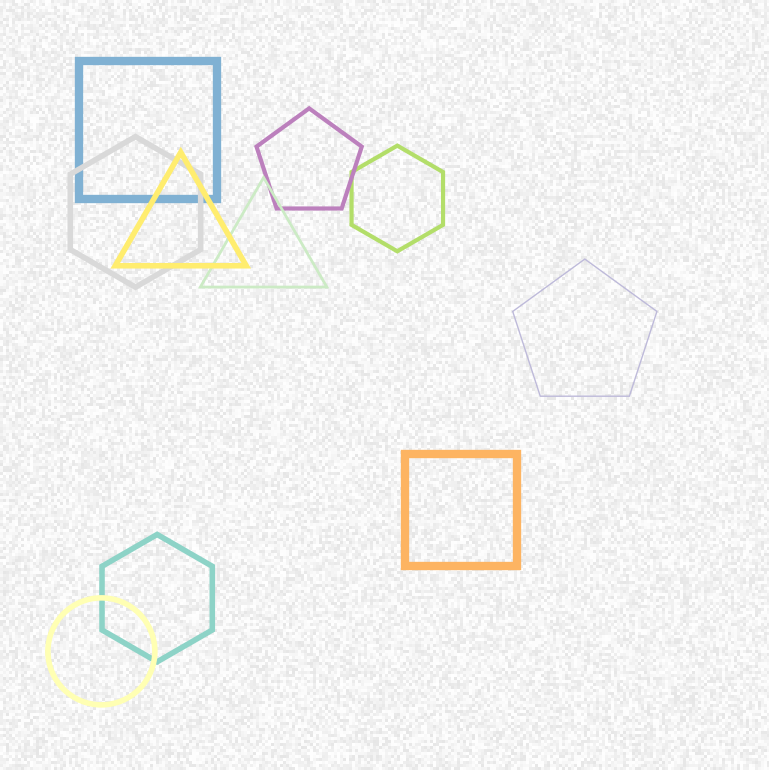[{"shape": "hexagon", "thickness": 2, "radius": 0.41, "center": [0.204, 0.223]}, {"shape": "circle", "thickness": 2, "radius": 0.35, "center": [0.132, 0.154]}, {"shape": "pentagon", "thickness": 0.5, "radius": 0.49, "center": [0.76, 0.565]}, {"shape": "square", "thickness": 3, "radius": 0.45, "center": [0.192, 0.831]}, {"shape": "square", "thickness": 3, "radius": 0.36, "center": [0.599, 0.337]}, {"shape": "hexagon", "thickness": 1.5, "radius": 0.34, "center": [0.516, 0.742]}, {"shape": "hexagon", "thickness": 2, "radius": 0.49, "center": [0.176, 0.725]}, {"shape": "pentagon", "thickness": 1.5, "radius": 0.36, "center": [0.401, 0.787]}, {"shape": "triangle", "thickness": 1, "radius": 0.47, "center": [0.342, 0.675]}, {"shape": "triangle", "thickness": 2, "radius": 0.49, "center": [0.235, 0.704]}]